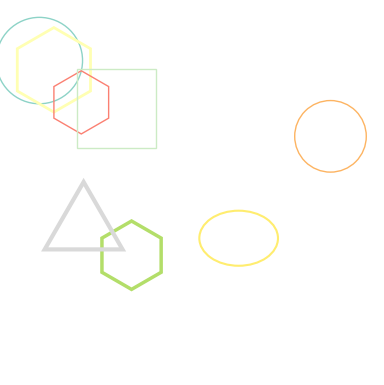[{"shape": "circle", "thickness": 1, "radius": 0.56, "center": [0.102, 0.843]}, {"shape": "hexagon", "thickness": 2, "radius": 0.55, "center": [0.14, 0.819]}, {"shape": "hexagon", "thickness": 1, "radius": 0.41, "center": [0.211, 0.734]}, {"shape": "circle", "thickness": 1, "radius": 0.46, "center": [0.858, 0.646]}, {"shape": "hexagon", "thickness": 2.5, "radius": 0.44, "center": [0.342, 0.337]}, {"shape": "triangle", "thickness": 3, "radius": 0.58, "center": [0.217, 0.411]}, {"shape": "square", "thickness": 1, "radius": 0.51, "center": [0.302, 0.718]}, {"shape": "oval", "thickness": 1.5, "radius": 0.51, "center": [0.62, 0.381]}]